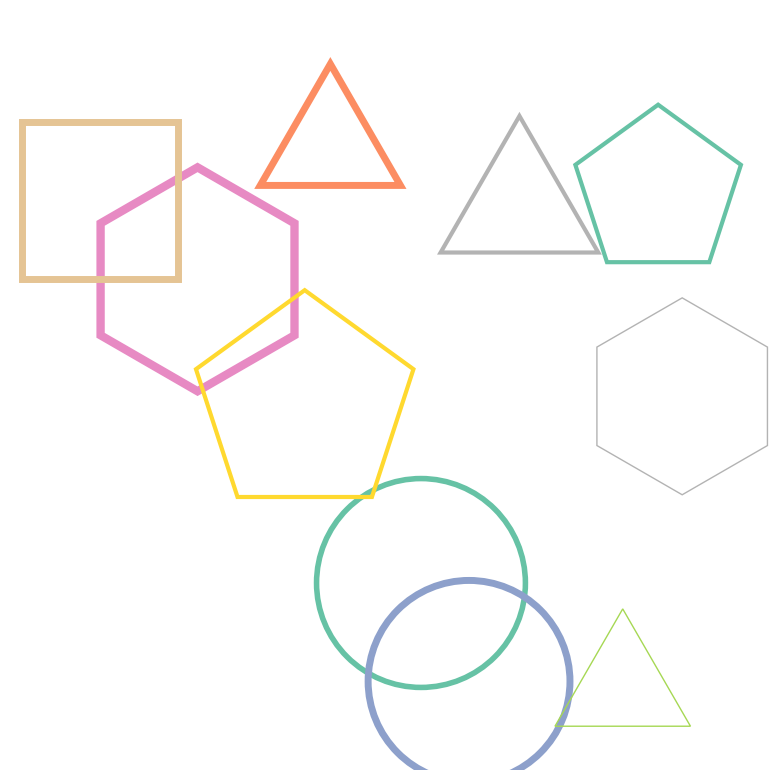[{"shape": "circle", "thickness": 2, "radius": 0.68, "center": [0.547, 0.243]}, {"shape": "pentagon", "thickness": 1.5, "radius": 0.57, "center": [0.855, 0.751]}, {"shape": "triangle", "thickness": 2.5, "radius": 0.53, "center": [0.429, 0.812]}, {"shape": "circle", "thickness": 2.5, "radius": 0.66, "center": [0.609, 0.115]}, {"shape": "hexagon", "thickness": 3, "radius": 0.73, "center": [0.257, 0.637]}, {"shape": "triangle", "thickness": 0.5, "radius": 0.51, "center": [0.809, 0.108]}, {"shape": "pentagon", "thickness": 1.5, "radius": 0.74, "center": [0.396, 0.475]}, {"shape": "square", "thickness": 2.5, "radius": 0.51, "center": [0.13, 0.74]}, {"shape": "hexagon", "thickness": 0.5, "radius": 0.64, "center": [0.886, 0.485]}, {"shape": "triangle", "thickness": 1.5, "radius": 0.59, "center": [0.675, 0.731]}]